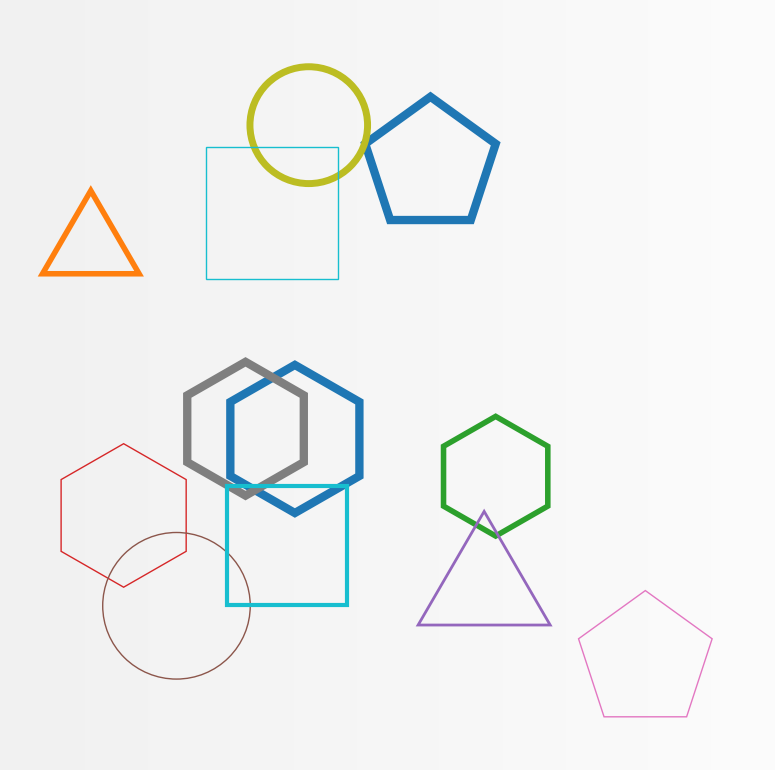[{"shape": "hexagon", "thickness": 3, "radius": 0.48, "center": [0.38, 0.43]}, {"shape": "pentagon", "thickness": 3, "radius": 0.44, "center": [0.555, 0.786]}, {"shape": "triangle", "thickness": 2, "radius": 0.36, "center": [0.117, 0.68]}, {"shape": "hexagon", "thickness": 2, "radius": 0.39, "center": [0.64, 0.382]}, {"shape": "hexagon", "thickness": 0.5, "radius": 0.47, "center": [0.16, 0.331]}, {"shape": "triangle", "thickness": 1, "radius": 0.49, "center": [0.625, 0.237]}, {"shape": "circle", "thickness": 0.5, "radius": 0.48, "center": [0.228, 0.213]}, {"shape": "pentagon", "thickness": 0.5, "radius": 0.45, "center": [0.833, 0.142]}, {"shape": "hexagon", "thickness": 3, "radius": 0.43, "center": [0.317, 0.443]}, {"shape": "circle", "thickness": 2.5, "radius": 0.38, "center": [0.398, 0.837]}, {"shape": "square", "thickness": 0.5, "radius": 0.43, "center": [0.351, 0.723]}, {"shape": "square", "thickness": 1.5, "radius": 0.39, "center": [0.371, 0.291]}]